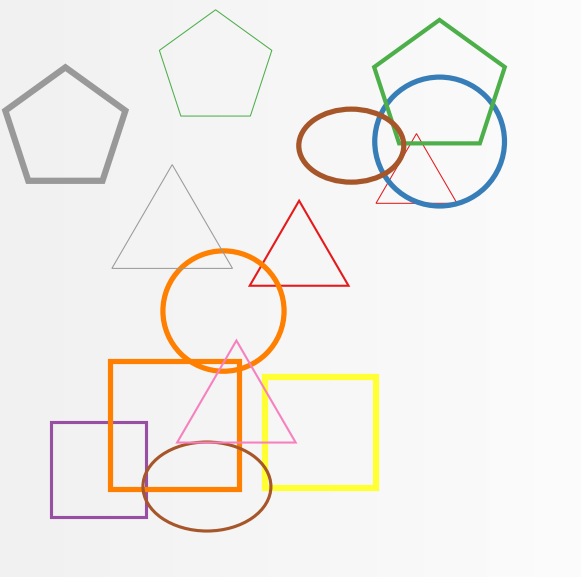[{"shape": "triangle", "thickness": 1, "radius": 0.49, "center": [0.515, 0.553]}, {"shape": "triangle", "thickness": 0.5, "radius": 0.4, "center": [0.717, 0.687]}, {"shape": "circle", "thickness": 2.5, "radius": 0.56, "center": [0.756, 0.754]}, {"shape": "pentagon", "thickness": 2, "radius": 0.59, "center": [0.756, 0.846]}, {"shape": "pentagon", "thickness": 0.5, "radius": 0.51, "center": [0.371, 0.88]}, {"shape": "square", "thickness": 1.5, "radius": 0.41, "center": [0.17, 0.186]}, {"shape": "circle", "thickness": 2.5, "radius": 0.52, "center": [0.385, 0.461]}, {"shape": "square", "thickness": 2.5, "radius": 0.56, "center": [0.3, 0.263]}, {"shape": "square", "thickness": 3, "radius": 0.48, "center": [0.551, 0.25]}, {"shape": "oval", "thickness": 1.5, "radius": 0.55, "center": [0.356, 0.157]}, {"shape": "oval", "thickness": 2.5, "radius": 0.45, "center": [0.604, 0.747]}, {"shape": "triangle", "thickness": 1, "radius": 0.59, "center": [0.407, 0.292]}, {"shape": "pentagon", "thickness": 3, "radius": 0.54, "center": [0.112, 0.774]}, {"shape": "triangle", "thickness": 0.5, "radius": 0.6, "center": [0.296, 0.594]}]